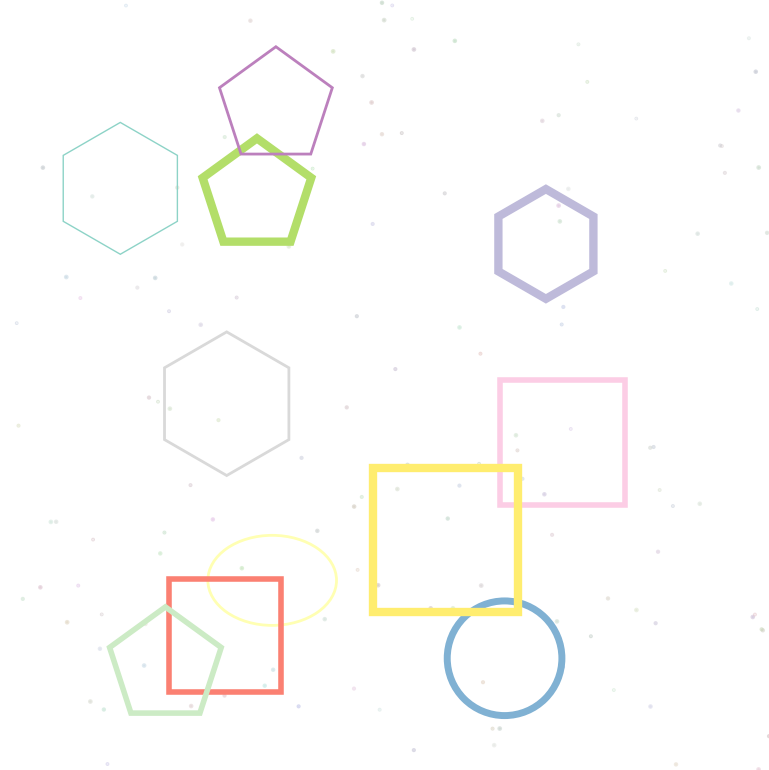[{"shape": "hexagon", "thickness": 0.5, "radius": 0.43, "center": [0.156, 0.755]}, {"shape": "oval", "thickness": 1, "radius": 0.42, "center": [0.353, 0.246]}, {"shape": "hexagon", "thickness": 3, "radius": 0.36, "center": [0.709, 0.683]}, {"shape": "square", "thickness": 2, "radius": 0.37, "center": [0.292, 0.175]}, {"shape": "circle", "thickness": 2.5, "radius": 0.37, "center": [0.655, 0.145]}, {"shape": "pentagon", "thickness": 3, "radius": 0.37, "center": [0.334, 0.746]}, {"shape": "square", "thickness": 2, "radius": 0.41, "center": [0.731, 0.426]}, {"shape": "hexagon", "thickness": 1, "radius": 0.47, "center": [0.294, 0.476]}, {"shape": "pentagon", "thickness": 1, "radius": 0.39, "center": [0.358, 0.862]}, {"shape": "pentagon", "thickness": 2, "radius": 0.38, "center": [0.215, 0.136]}, {"shape": "square", "thickness": 3, "radius": 0.47, "center": [0.578, 0.299]}]